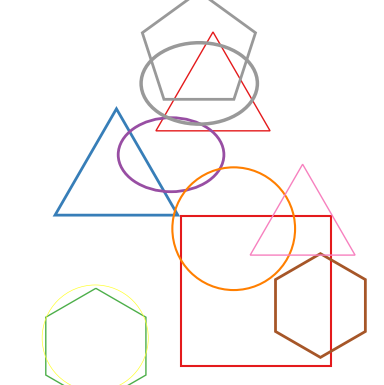[{"shape": "square", "thickness": 1.5, "radius": 0.97, "center": [0.665, 0.245]}, {"shape": "triangle", "thickness": 1, "radius": 0.86, "center": [0.553, 0.746]}, {"shape": "triangle", "thickness": 2, "radius": 0.92, "center": [0.302, 0.533]}, {"shape": "hexagon", "thickness": 1, "radius": 0.75, "center": [0.249, 0.101]}, {"shape": "oval", "thickness": 2, "radius": 0.69, "center": [0.444, 0.598]}, {"shape": "circle", "thickness": 1.5, "radius": 0.8, "center": [0.607, 0.406]}, {"shape": "circle", "thickness": 0.5, "radius": 0.69, "center": [0.247, 0.122]}, {"shape": "hexagon", "thickness": 2, "radius": 0.67, "center": [0.832, 0.206]}, {"shape": "triangle", "thickness": 1, "radius": 0.79, "center": [0.786, 0.416]}, {"shape": "oval", "thickness": 2.5, "radius": 0.76, "center": [0.518, 0.783]}, {"shape": "pentagon", "thickness": 2, "radius": 0.77, "center": [0.517, 0.867]}]